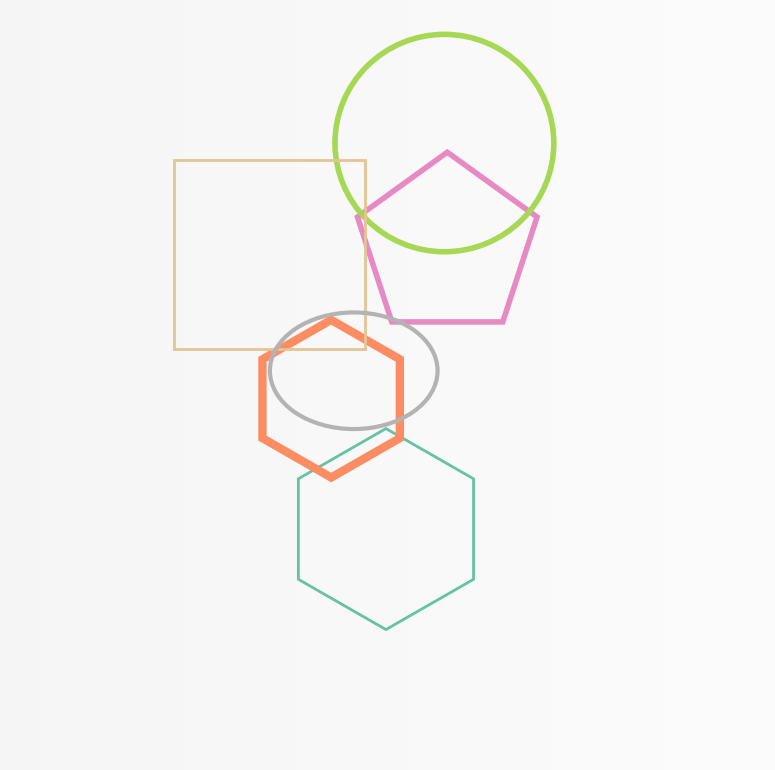[{"shape": "hexagon", "thickness": 1, "radius": 0.65, "center": [0.498, 0.313]}, {"shape": "hexagon", "thickness": 3, "radius": 0.51, "center": [0.427, 0.482]}, {"shape": "pentagon", "thickness": 2, "radius": 0.61, "center": [0.577, 0.68]}, {"shape": "circle", "thickness": 2, "radius": 0.71, "center": [0.573, 0.814]}, {"shape": "square", "thickness": 1, "radius": 0.61, "center": [0.348, 0.669]}, {"shape": "oval", "thickness": 1.5, "radius": 0.54, "center": [0.456, 0.519]}]